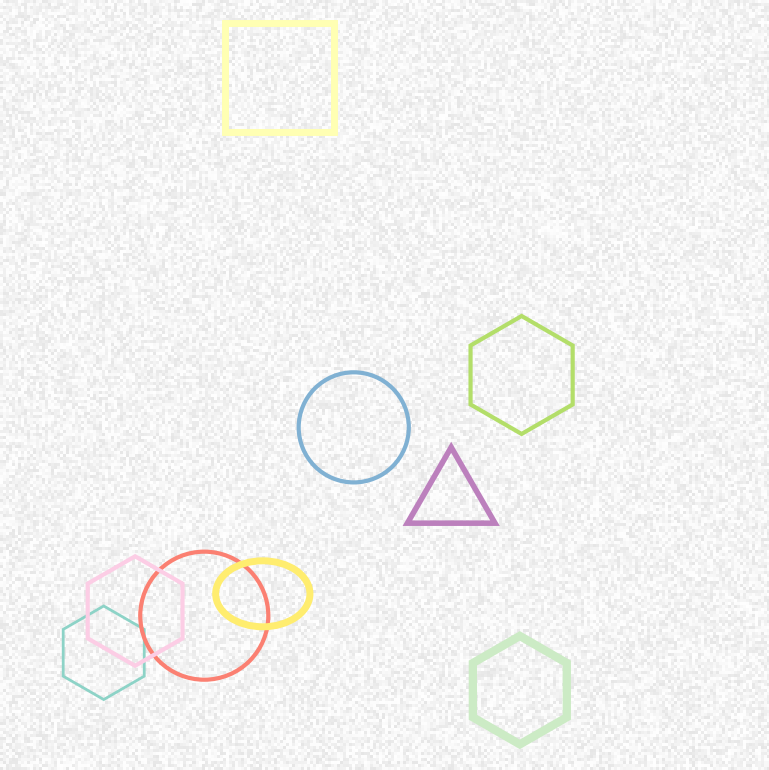[{"shape": "hexagon", "thickness": 1, "radius": 0.3, "center": [0.135, 0.152]}, {"shape": "square", "thickness": 2.5, "radius": 0.35, "center": [0.363, 0.899]}, {"shape": "circle", "thickness": 1.5, "radius": 0.42, "center": [0.265, 0.2]}, {"shape": "circle", "thickness": 1.5, "radius": 0.36, "center": [0.459, 0.445]}, {"shape": "hexagon", "thickness": 1.5, "radius": 0.38, "center": [0.677, 0.513]}, {"shape": "hexagon", "thickness": 1.5, "radius": 0.36, "center": [0.175, 0.206]}, {"shape": "triangle", "thickness": 2, "radius": 0.33, "center": [0.586, 0.353]}, {"shape": "hexagon", "thickness": 3, "radius": 0.35, "center": [0.675, 0.104]}, {"shape": "oval", "thickness": 2.5, "radius": 0.31, "center": [0.341, 0.229]}]